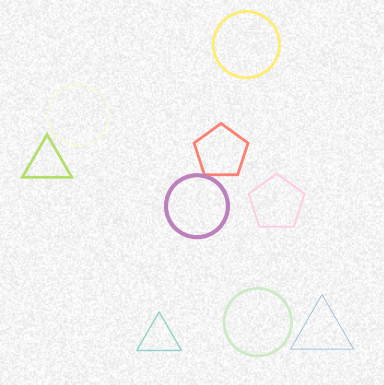[{"shape": "triangle", "thickness": 1, "radius": 0.33, "center": [0.413, 0.123]}, {"shape": "circle", "thickness": 0.5, "radius": 0.4, "center": [0.203, 0.701]}, {"shape": "pentagon", "thickness": 2, "radius": 0.37, "center": [0.574, 0.606]}, {"shape": "triangle", "thickness": 0.5, "radius": 0.47, "center": [0.836, 0.14]}, {"shape": "triangle", "thickness": 2, "radius": 0.37, "center": [0.122, 0.577]}, {"shape": "pentagon", "thickness": 1.5, "radius": 0.38, "center": [0.718, 0.473]}, {"shape": "circle", "thickness": 3, "radius": 0.4, "center": [0.512, 0.464]}, {"shape": "circle", "thickness": 2, "radius": 0.44, "center": [0.67, 0.163]}, {"shape": "circle", "thickness": 2, "radius": 0.43, "center": [0.64, 0.884]}]